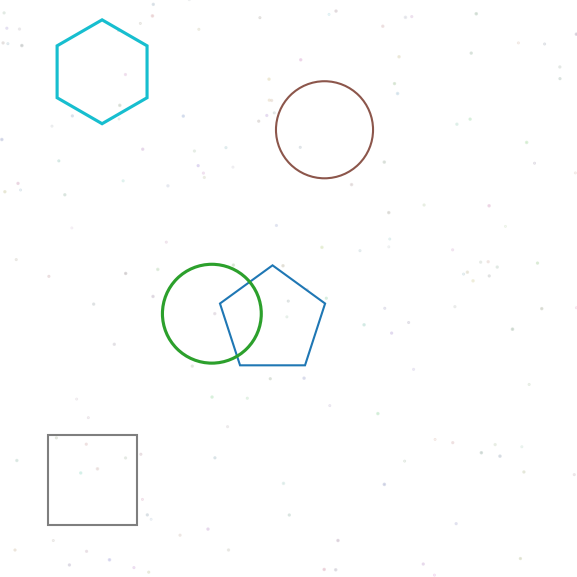[{"shape": "pentagon", "thickness": 1, "radius": 0.48, "center": [0.472, 0.444]}, {"shape": "circle", "thickness": 1.5, "radius": 0.43, "center": [0.367, 0.456]}, {"shape": "circle", "thickness": 1, "radius": 0.42, "center": [0.562, 0.774]}, {"shape": "square", "thickness": 1, "radius": 0.39, "center": [0.16, 0.168]}, {"shape": "hexagon", "thickness": 1.5, "radius": 0.45, "center": [0.177, 0.875]}]